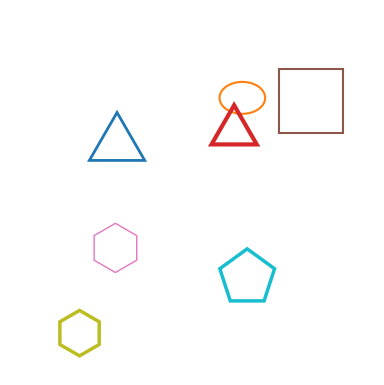[{"shape": "triangle", "thickness": 2, "radius": 0.41, "center": [0.304, 0.625]}, {"shape": "oval", "thickness": 1.5, "radius": 0.3, "center": [0.629, 0.746]}, {"shape": "triangle", "thickness": 3, "radius": 0.34, "center": [0.608, 0.659]}, {"shape": "square", "thickness": 1.5, "radius": 0.42, "center": [0.807, 0.738]}, {"shape": "hexagon", "thickness": 1, "radius": 0.32, "center": [0.3, 0.356]}, {"shape": "hexagon", "thickness": 2.5, "radius": 0.29, "center": [0.207, 0.135]}, {"shape": "pentagon", "thickness": 2.5, "radius": 0.37, "center": [0.642, 0.279]}]